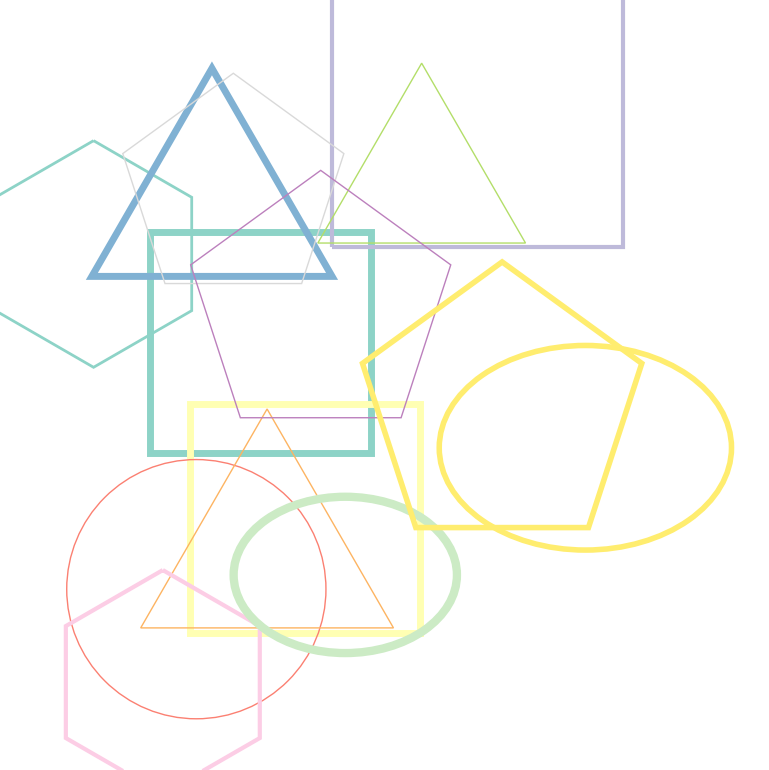[{"shape": "square", "thickness": 2.5, "radius": 0.72, "center": [0.339, 0.555]}, {"shape": "hexagon", "thickness": 1, "radius": 0.74, "center": [0.122, 0.67]}, {"shape": "square", "thickness": 2.5, "radius": 0.74, "center": [0.396, 0.327]}, {"shape": "square", "thickness": 1.5, "radius": 0.94, "center": [0.62, 0.868]}, {"shape": "circle", "thickness": 0.5, "radius": 0.84, "center": [0.255, 0.235]}, {"shape": "triangle", "thickness": 2.5, "radius": 0.9, "center": [0.275, 0.731]}, {"shape": "triangle", "thickness": 0.5, "radius": 0.95, "center": [0.347, 0.279]}, {"shape": "triangle", "thickness": 0.5, "radius": 0.78, "center": [0.548, 0.762]}, {"shape": "hexagon", "thickness": 1.5, "radius": 0.73, "center": [0.211, 0.114]}, {"shape": "pentagon", "thickness": 0.5, "radius": 0.75, "center": [0.303, 0.754]}, {"shape": "pentagon", "thickness": 0.5, "radius": 0.89, "center": [0.417, 0.601]}, {"shape": "oval", "thickness": 3, "radius": 0.72, "center": [0.448, 0.253]}, {"shape": "pentagon", "thickness": 2, "radius": 0.95, "center": [0.652, 0.469]}, {"shape": "oval", "thickness": 2, "radius": 0.95, "center": [0.76, 0.418]}]